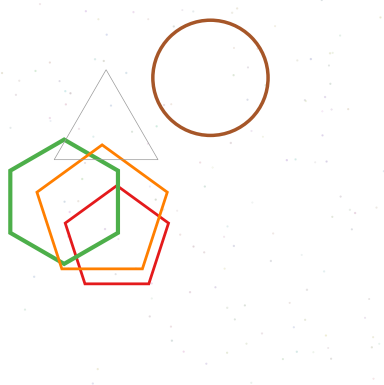[{"shape": "pentagon", "thickness": 2, "radius": 0.71, "center": [0.304, 0.377]}, {"shape": "hexagon", "thickness": 3, "radius": 0.81, "center": [0.167, 0.476]}, {"shape": "pentagon", "thickness": 2, "radius": 0.89, "center": [0.265, 0.446]}, {"shape": "circle", "thickness": 2.5, "radius": 0.75, "center": [0.547, 0.798]}, {"shape": "triangle", "thickness": 0.5, "radius": 0.78, "center": [0.276, 0.663]}]